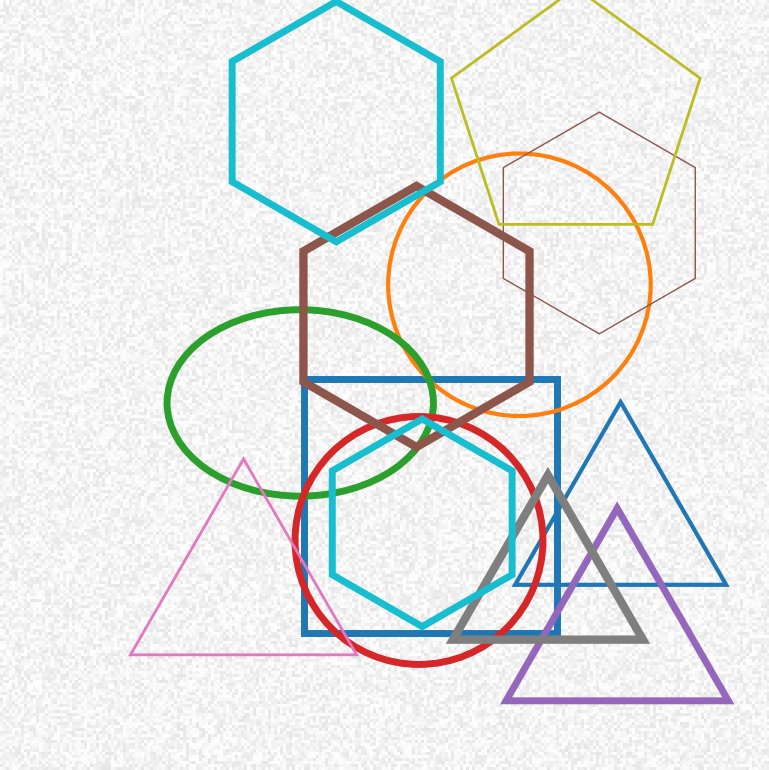[{"shape": "triangle", "thickness": 1.5, "radius": 0.79, "center": [0.806, 0.32]}, {"shape": "square", "thickness": 2.5, "radius": 0.82, "center": [0.559, 0.343]}, {"shape": "circle", "thickness": 1.5, "radius": 0.85, "center": [0.675, 0.63]}, {"shape": "oval", "thickness": 2.5, "radius": 0.86, "center": [0.39, 0.477]}, {"shape": "circle", "thickness": 2.5, "radius": 0.8, "center": [0.544, 0.298]}, {"shape": "triangle", "thickness": 2.5, "radius": 0.83, "center": [0.802, 0.173]}, {"shape": "hexagon", "thickness": 0.5, "radius": 0.72, "center": [0.778, 0.71]}, {"shape": "hexagon", "thickness": 3, "radius": 0.85, "center": [0.541, 0.589]}, {"shape": "triangle", "thickness": 1, "radius": 0.85, "center": [0.316, 0.234]}, {"shape": "triangle", "thickness": 3, "radius": 0.71, "center": [0.712, 0.241]}, {"shape": "pentagon", "thickness": 1, "radius": 0.85, "center": [0.748, 0.846]}, {"shape": "hexagon", "thickness": 2.5, "radius": 0.67, "center": [0.548, 0.321]}, {"shape": "hexagon", "thickness": 2.5, "radius": 0.78, "center": [0.437, 0.842]}]